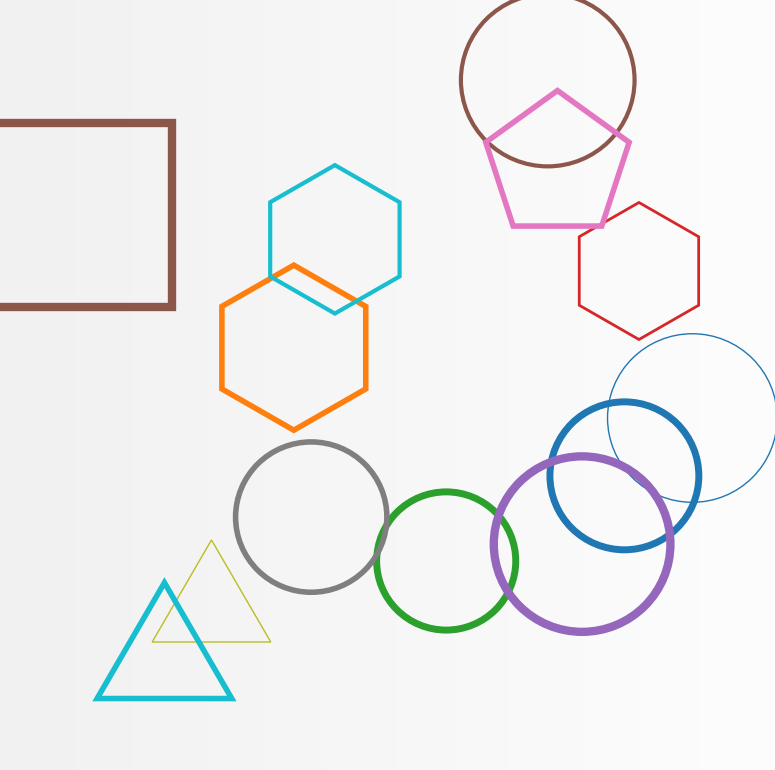[{"shape": "circle", "thickness": 0.5, "radius": 0.55, "center": [0.893, 0.457]}, {"shape": "circle", "thickness": 2.5, "radius": 0.48, "center": [0.806, 0.382]}, {"shape": "hexagon", "thickness": 2, "radius": 0.54, "center": [0.379, 0.548]}, {"shape": "circle", "thickness": 2.5, "radius": 0.45, "center": [0.576, 0.271]}, {"shape": "hexagon", "thickness": 1, "radius": 0.44, "center": [0.824, 0.648]}, {"shape": "circle", "thickness": 3, "radius": 0.57, "center": [0.751, 0.293]}, {"shape": "circle", "thickness": 1.5, "radius": 0.56, "center": [0.707, 0.896]}, {"shape": "square", "thickness": 3, "radius": 0.6, "center": [0.102, 0.721]}, {"shape": "pentagon", "thickness": 2, "radius": 0.49, "center": [0.719, 0.785]}, {"shape": "circle", "thickness": 2, "radius": 0.49, "center": [0.402, 0.328]}, {"shape": "triangle", "thickness": 0.5, "radius": 0.44, "center": [0.273, 0.21]}, {"shape": "hexagon", "thickness": 1.5, "radius": 0.48, "center": [0.432, 0.689]}, {"shape": "triangle", "thickness": 2, "radius": 0.5, "center": [0.212, 0.143]}]